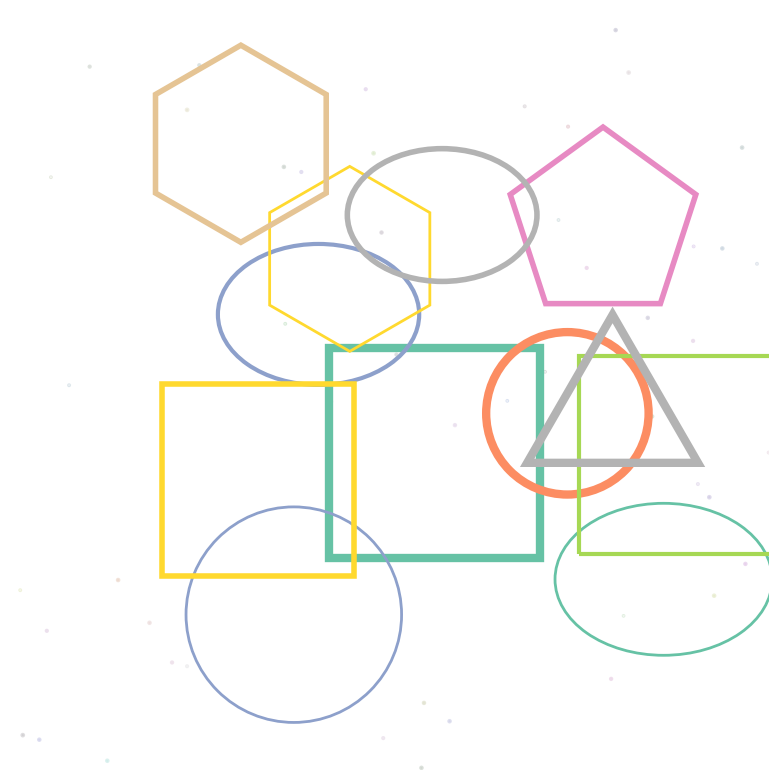[{"shape": "square", "thickness": 3, "radius": 0.68, "center": [0.564, 0.411]}, {"shape": "oval", "thickness": 1, "radius": 0.7, "center": [0.862, 0.248]}, {"shape": "circle", "thickness": 3, "radius": 0.53, "center": [0.737, 0.463]}, {"shape": "oval", "thickness": 1.5, "radius": 0.65, "center": [0.414, 0.592]}, {"shape": "circle", "thickness": 1, "radius": 0.7, "center": [0.382, 0.202]}, {"shape": "pentagon", "thickness": 2, "radius": 0.63, "center": [0.783, 0.708]}, {"shape": "square", "thickness": 1.5, "radius": 0.64, "center": [0.881, 0.409]}, {"shape": "square", "thickness": 2, "radius": 0.63, "center": [0.335, 0.377]}, {"shape": "hexagon", "thickness": 1, "radius": 0.6, "center": [0.454, 0.664]}, {"shape": "hexagon", "thickness": 2, "radius": 0.64, "center": [0.313, 0.813]}, {"shape": "oval", "thickness": 2, "radius": 0.62, "center": [0.574, 0.721]}, {"shape": "triangle", "thickness": 3, "radius": 0.64, "center": [0.796, 0.463]}]